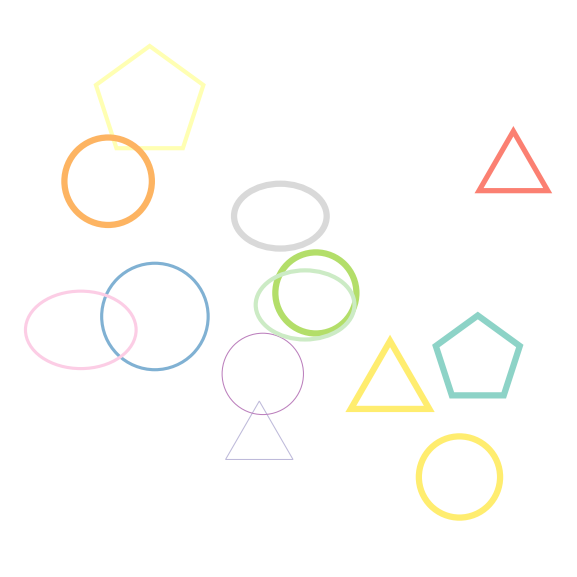[{"shape": "pentagon", "thickness": 3, "radius": 0.38, "center": [0.827, 0.376]}, {"shape": "pentagon", "thickness": 2, "radius": 0.49, "center": [0.259, 0.822]}, {"shape": "triangle", "thickness": 0.5, "radius": 0.34, "center": [0.449, 0.237]}, {"shape": "triangle", "thickness": 2.5, "radius": 0.34, "center": [0.889, 0.703]}, {"shape": "circle", "thickness": 1.5, "radius": 0.46, "center": [0.268, 0.451]}, {"shape": "circle", "thickness": 3, "radius": 0.38, "center": [0.187, 0.685]}, {"shape": "circle", "thickness": 3, "radius": 0.35, "center": [0.547, 0.492]}, {"shape": "oval", "thickness": 1.5, "radius": 0.48, "center": [0.14, 0.428]}, {"shape": "oval", "thickness": 3, "radius": 0.4, "center": [0.485, 0.625]}, {"shape": "circle", "thickness": 0.5, "radius": 0.35, "center": [0.455, 0.352]}, {"shape": "oval", "thickness": 2, "radius": 0.43, "center": [0.528, 0.471]}, {"shape": "circle", "thickness": 3, "radius": 0.35, "center": [0.796, 0.173]}, {"shape": "triangle", "thickness": 3, "radius": 0.39, "center": [0.675, 0.33]}]